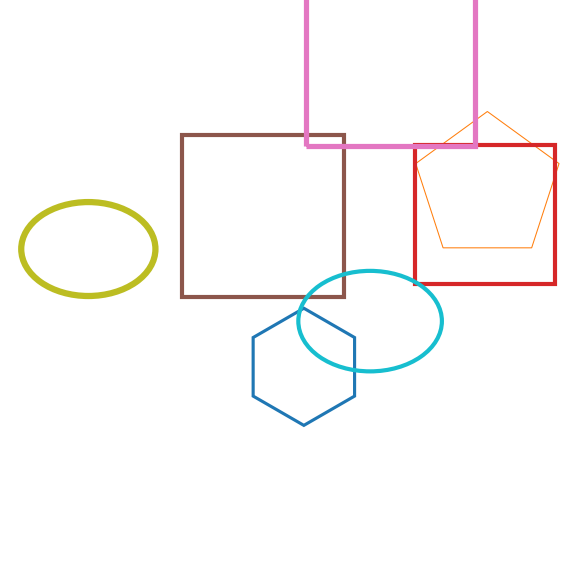[{"shape": "hexagon", "thickness": 1.5, "radius": 0.51, "center": [0.526, 0.364]}, {"shape": "pentagon", "thickness": 0.5, "radius": 0.65, "center": [0.844, 0.676]}, {"shape": "square", "thickness": 2, "radius": 0.6, "center": [0.84, 0.628]}, {"shape": "square", "thickness": 2, "radius": 0.7, "center": [0.455, 0.625]}, {"shape": "square", "thickness": 2.5, "radius": 0.73, "center": [0.676, 0.893]}, {"shape": "oval", "thickness": 3, "radius": 0.58, "center": [0.153, 0.568]}, {"shape": "oval", "thickness": 2, "radius": 0.62, "center": [0.641, 0.443]}]